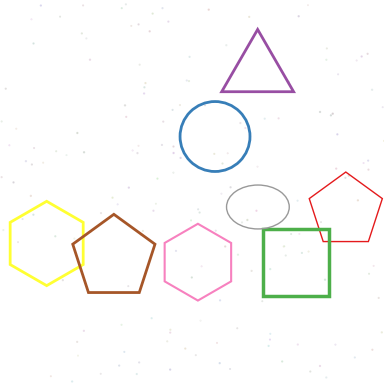[{"shape": "pentagon", "thickness": 1, "radius": 0.5, "center": [0.898, 0.453]}, {"shape": "circle", "thickness": 2, "radius": 0.45, "center": [0.558, 0.645]}, {"shape": "square", "thickness": 2.5, "radius": 0.43, "center": [0.769, 0.319]}, {"shape": "triangle", "thickness": 2, "radius": 0.54, "center": [0.669, 0.816]}, {"shape": "hexagon", "thickness": 2, "radius": 0.55, "center": [0.121, 0.368]}, {"shape": "pentagon", "thickness": 2, "radius": 0.56, "center": [0.296, 0.331]}, {"shape": "hexagon", "thickness": 1.5, "radius": 0.5, "center": [0.514, 0.319]}, {"shape": "oval", "thickness": 1, "radius": 0.41, "center": [0.67, 0.462]}]